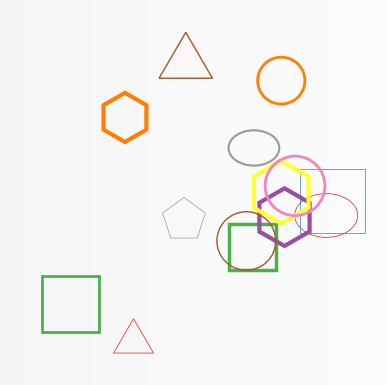[{"shape": "oval", "thickness": 0.5, "radius": 0.41, "center": [0.842, 0.44]}, {"shape": "triangle", "thickness": 0.5, "radius": 0.3, "center": [0.345, 0.113]}, {"shape": "square", "thickness": 0.5, "radius": 0.42, "center": [0.857, 0.478]}, {"shape": "square", "thickness": 2.5, "radius": 0.3, "center": [0.652, 0.358]}, {"shape": "square", "thickness": 2, "radius": 0.36, "center": [0.182, 0.211]}, {"shape": "hexagon", "thickness": 3, "radius": 0.37, "center": [0.734, 0.436]}, {"shape": "circle", "thickness": 2, "radius": 0.3, "center": [0.726, 0.791]}, {"shape": "hexagon", "thickness": 3, "radius": 0.32, "center": [0.323, 0.695]}, {"shape": "hexagon", "thickness": 3, "radius": 0.41, "center": [0.726, 0.501]}, {"shape": "circle", "thickness": 1, "radius": 0.38, "center": [0.636, 0.374]}, {"shape": "triangle", "thickness": 1, "radius": 0.4, "center": [0.479, 0.837]}, {"shape": "circle", "thickness": 2, "radius": 0.39, "center": [0.761, 0.517]}, {"shape": "pentagon", "thickness": 0.5, "radius": 0.29, "center": [0.475, 0.429]}, {"shape": "oval", "thickness": 1.5, "radius": 0.33, "center": [0.655, 0.616]}]